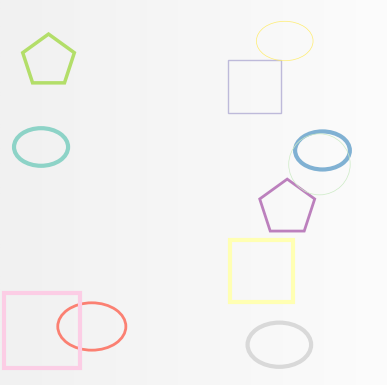[{"shape": "oval", "thickness": 3, "radius": 0.35, "center": [0.106, 0.618]}, {"shape": "square", "thickness": 3, "radius": 0.4, "center": [0.675, 0.297]}, {"shape": "square", "thickness": 1, "radius": 0.35, "center": [0.657, 0.775]}, {"shape": "oval", "thickness": 2, "radius": 0.44, "center": [0.237, 0.152]}, {"shape": "oval", "thickness": 3, "radius": 0.35, "center": [0.832, 0.609]}, {"shape": "pentagon", "thickness": 2.5, "radius": 0.35, "center": [0.125, 0.841]}, {"shape": "square", "thickness": 3, "radius": 0.49, "center": [0.108, 0.141]}, {"shape": "oval", "thickness": 3, "radius": 0.41, "center": [0.721, 0.105]}, {"shape": "pentagon", "thickness": 2, "radius": 0.37, "center": [0.741, 0.46]}, {"shape": "circle", "thickness": 0.5, "radius": 0.4, "center": [0.824, 0.573]}, {"shape": "oval", "thickness": 0.5, "radius": 0.37, "center": [0.735, 0.894]}]